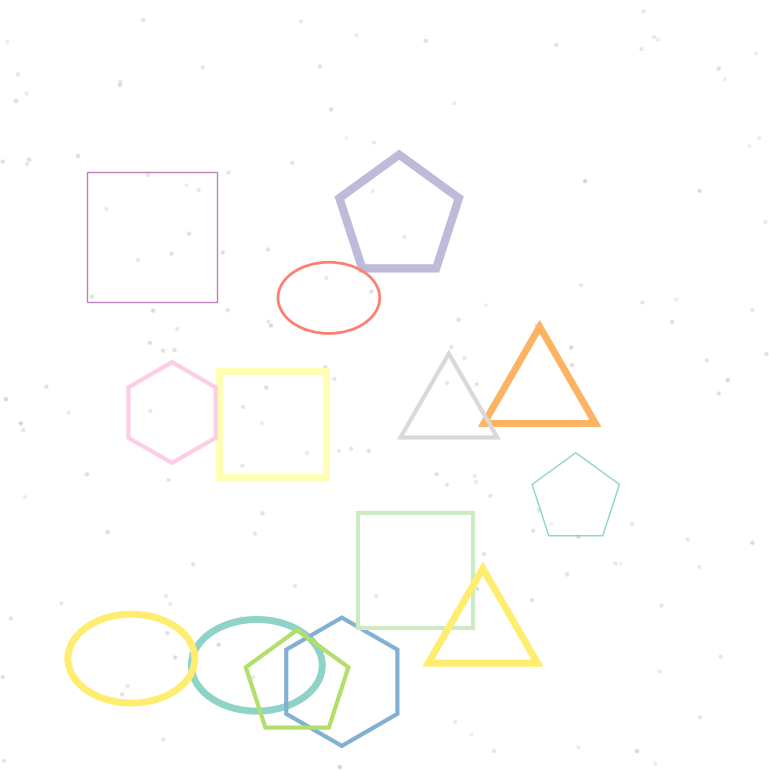[{"shape": "oval", "thickness": 2.5, "radius": 0.43, "center": [0.334, 0.136]}, {"shape": "pentagon", "thickness": 0.5, "radius": 0.3, "center": [0.748, 0.352]}, {"shape": "square", "thickness": 2.5, "radius": 0.35, "center": [0.354, 0.449]}, {"shape": "pentagon", "thickness": 3, "radius": 0.41, "center": [0.518, 0.717]}, {"shape": "oval", "thickness": 1, "radius": 0.33, "center": [0.427, 0.613]}, {"shape": "hexagon", "thickness": 1.5, "radius": 0.42, "center": [0.444, 0.115]}, {"shape": "triangle", "thickness": 2.5, "radius": 0.42, "center": [0.701, 0.492]}, {"shape": "pentagon", "thickness": 1.5, "radius": 0.35, "center": [0.386, 0.112]}, {"shape": "hexagon", "thickness": 1.5, "radius": 0.33, "center": [0.223, 0.464]}, {"shape": "triangle", "thickness": 1.5, "radius": 0.36, "center": [0.583, 0.468]}, {"shape": "square", "thickness": 0.5, "radius": 0.42, "center": [0.197, 0.693]}, {"shape": "square", "thickness": 1.5, "radius": 0.37, "center": [0.54, 0.259]}, {"shape": "triangle", "thickness": 2.5, "radius": 0.41, "center": [0.627, 0.18]}, {"shape": "oval", "thickness": 2.5, "radius": 0.41, "center": [0.171, 0.145]}]